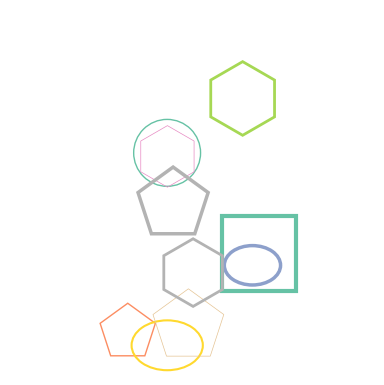[{"shape": "square", "thickness": 3, "radius": 0.48, "center": [0.673, 0.341]}, {"shape": "circle", "thickness": 1, "radius": 0.43, "center": [0.434, 0.603]}, {"shape": "pentagon", "thickness": 1, "radius": 0.38, "center": [0.332, 0.137]}, {"shape": "oval", "thickness": 2.5, "radius": 0.37, "center": [0.656, 0.311]}, {"shape": "hexagon", "thickness": 0.5, "radius": 0.4, "center": [0.435, 0.594]}, {"shape": "hexagon", "thickness": 2, "radius": 0.48, "center": [0.63, 0.744]}, {"shape": "oval", "thickness": 1.5, "radius": 0.46, "center": [0.434, 0.103]}, {"shape": "pentagon", "thickness": 0.5, "radius": 0.48, "center": [0.489, 0.153]}, {"shape": "hexagon", "thickness": 2, "radius": 0.44, "center": [0.502, 0.292]}, {"shape": "pentagon", "thickness": 2.5, "radius": 0.48, "center": [0.45, 0.47]}]